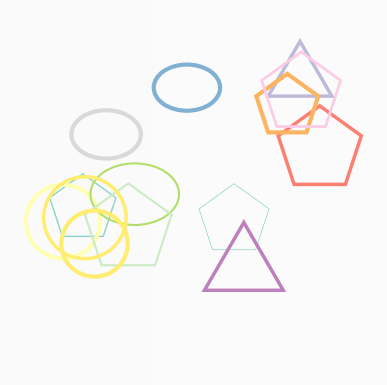[{"shape": "pentagon", "thickness": 1, "radius": 0.45, "center": [0.214, 0.459]}, {"shape": "pentagon", "thickness": 0.5, "radius": 0.47, "center": [0.604, 0.428]}, {"shape": "circle", "thickness": 3, "radius": 0.48, "center": [0.163, 0.424]}, {"shape": "triangle", "thickness": 2.5, "radius": 0.47, "center": [0.774, 0.798]}, {"shape": "pentagon", "thickness": 2.5, "radius": 0.56, "center": [0.825, 0.612]}, {"shape": "oval", "thickness": 3, "radius": 0.43, "center": [0.482, 0.772]}, {"shape": "pentagon", "thickness": 3, "radius": 0.42, "center": [0.741, 0.724]}, {"shape": "oval", "thickness": 1.5, "radius": 0.57, "center": [0.348, 0.496]}, {"shape": "pentagon", "thickness": 2, "radius": 0.54, "center": [0.777, 0.758]}, {"shape": "oval", "thickness": 3, "radius": 0.45, "center": [0.274, 0.651]}, {"shape": "triangle", "thickness": 2.5, "radius": 0.59, "center": [0.629, 0.305]}, {"shape": "pentagon", "thickness": 1.5, "radius": 0.59, "center": [0.331, 0.406]}, {"shape": "circle", "thickness": 3, "radius": 0.43, "center": [0.244, 0.367]}, {"shape": "circle", "thickness": 2.5, "radius": 0.53, "center": [0.219, 0.435]}]